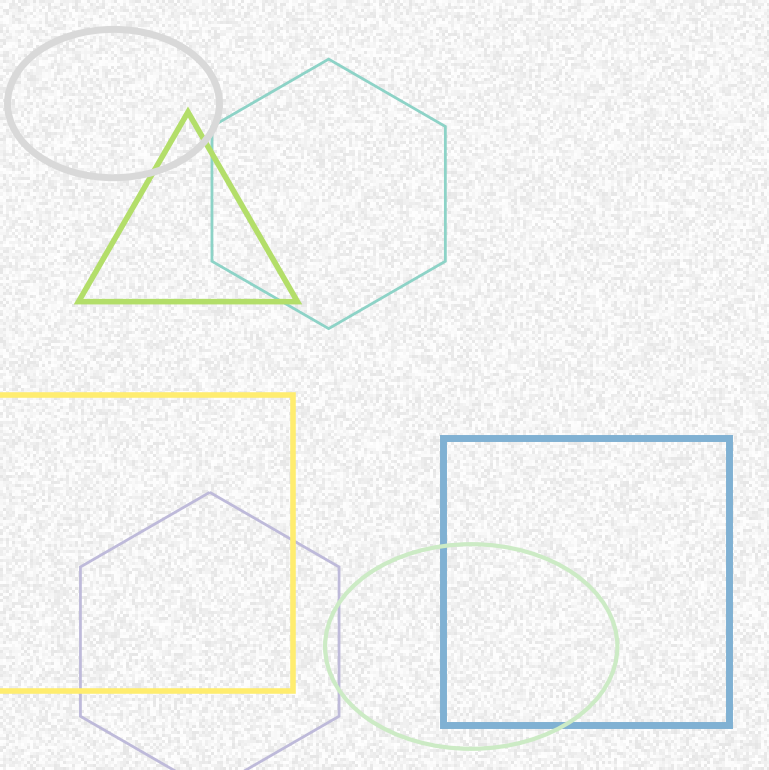[{"shape": "hexagon", "thickness": 1, "radius": 0.88, "center": [0.427, 0.748]}, {"shape": "hexagon", "thickness": 1, "radius": 0.97, "center": [0.272, 0.167]}, {"shape": "square", "thickness": 2.5, "radius": 0.93, "center": [0.761, 0.245]}, {"shape": "triangle", "thickness": 2, "radius": 0.82, "center": [0.244, 0.69]}, {"shape": "oval", "thickness": 2.5, "radius": 0.69, "center": [0.147, 0.866]}, {"shape": "oval", "thickness": 1.5, "radius": 0.95, "center": [0.612, 0.16]}, {"shape": "square", "thickness": 2, "radius": 0.96, "center": [0.189, 0.294]}]